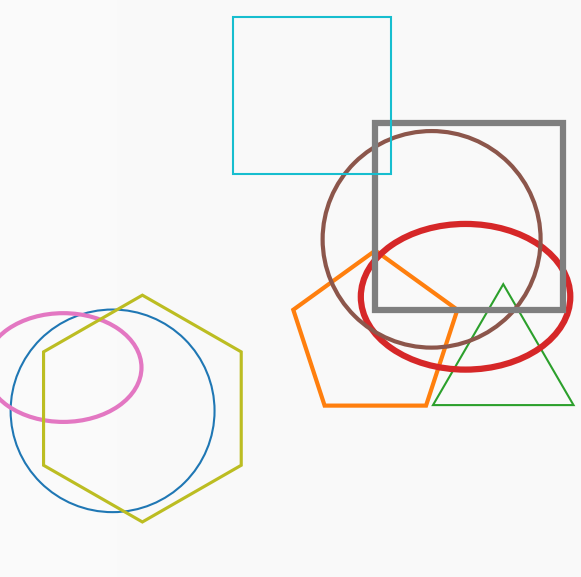[{"shape": "circle", "thickness": 1, "radius": 0.88, "center": [0.194, 0.288]}, {"shape": "pentagon", "thickness": 2, "radius": 0.74, "center": [0.646, 0.417]}, {"shape": "triangle", "thickness": 1, "radius": 0.7, "center": [0.866, 0.367]}, {"shape": "oval", "thickness": 3, "radius": 0.9, "center": [0.801, 0.485]}, {"shape": "circle", "thickness": 2, "radius": 0.94, "center": [0.743, 0.585]}, {"shape": "oval", "thickness": 2, "radius": 0.67, "center": [0.109, 0.363]}, {"shape": "square", "thickness": 3, "radius": 0.81, "center": [0.807, 0.624]}, {"shape": "hexagon", "thickness": 1.5, "radius": 0.98, "center": [0.245, 0.292]}, {"shape": "square", "thickness": 1, "radius": 0.68, "center": [0.537, 0.833]}]